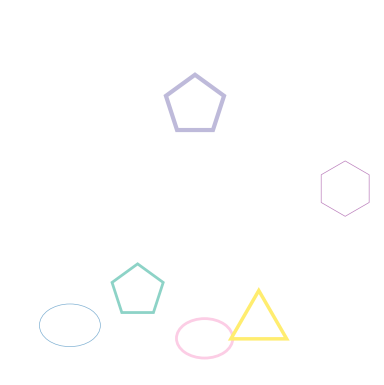[{"shape": "pentagon", "thickness": 2, "radius": 0.35, "center": [0.357, 0.245]}, {"shape": "pentagon", "thickness": 3, "radius": 0.4, "center": [0.506, 0.726]}, {"shape": "oval", "thickness": 0.5, "radius": 0.4, "center": [0.182, 0.155]}, {"shape": "oval", "thickness": 2, "radius": 0.37, "center": [0.532, 0.121]}, {"shape": "hexagon", "thickness": 0.5, "radius": 0.36, "center": [0.897, 0.51]}, {"shape": "triangle", "thickness": 2.5, "radius": 0.42, "center": [0.672, 0.162]}]